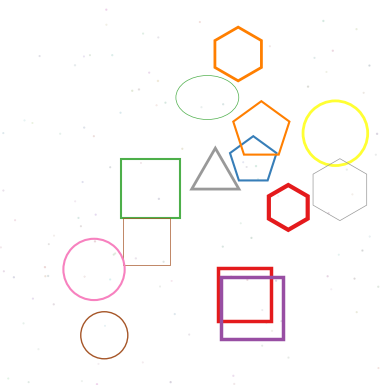[{"shape": "square", "thickness": 2.5, "radius": 0.34, "center": [0.636, 0.234]}, {"shape": "hexagon", "thickness": 3, "radius": 0.29, "center": [0.749, 0.461]}, {"shape": "pentagon", "thickness": 1.5, "radius": 0.32, "center": [0.658, 0.583]}, {"shape": "square", "thickness": 1.5, "radius": 0.38, "center": [0.392, 0.51]}, {"shape": "oval", "thickness": 0.5, "radius": 0.41, "center": [0.539, 0.747]}, {"shape": "square", "thickness": 2.5, "radius": 0.41, "center": [0.655, 0.2]}, {"shape": "pentagon", "thickness": 1.5, "radius": 0.38, "center": [0.679, 0.66]}, {"shape": "hexagon", "thickness": 2, "radius": 0.35, "center": [0.619, 0.86]}, {"shape": "circle", "thickness": 2, "radius": 0.42, "center": [0.871, 0.654]}, {"shape": "circle", "thickness": 1, "radius": 0.31, "center": [0.271, 0.129]}, {"shape": "square", "thickness": 0.5, "radius": 0.31, "center": [0.38, 0.373]}, {"shape": "circle", "thickness": 1.5, "radius": 0.4, "center": [0.244, 0.3]}, {"shape": "hexagon", "thickness": 0.5, "radius": 0.4, "center": [0.883, 0.507]}, {"shape": "triangle", "thickness": 2, "radius": 0.35, "center": [0.559, 0.544]}]